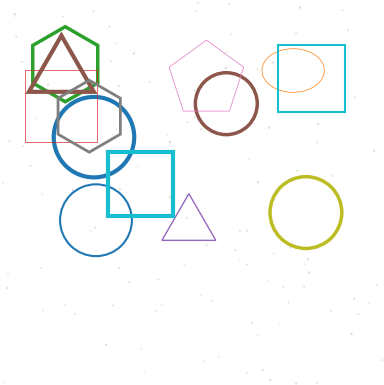[{"shape": "circle", "thickness": 1.5, "radius": 0.47, "center": [0.249, 0.428]}, {"shape": "circle", "thickness": 3, "radius": 0.52, "center": [0.244, 0.644]}, {"shape": "oval", "thickness": 0.5, "radius": 0.4, "center": [0.761, 0.817]}, {"shape": "hexagon", "thickness": 2.5, "radius": 0.49, "center": [0.169, 0.833]}, {"shape": "square", "thickness": 0.5, "radius": 0.47, "center": [0.158, 0.724]}, {"shape": "triangle", "thickness": 1, "radius": 0.4, "center": [0.491, 0.416]}, {"shape": "circle", "thickness": 2.5, "radius": 0.4, "center": [0.588, 0.731]}, {"shape": "triangle", "thickness": 3, "radius": 0.49, "center": [0.159, 0.81]}, {"shape": "pentagon", "thickness": 0.5, "radius": 0.51, "center": [0.536, 0.794]}, {"shape": "hexagon", "thickness": 2, "radius": 0.47, "center": [0.232, 0.698]}, {"shape": "circle", "thickness": 2.5, "radius": 0.47, "center": [0.795, 0.448]}, {"shape": "square", "thickness": 3, "radius": 0.42, "center": [0.365, 0.522]}, {"shape": "square", "thickness": 1.5, "radius": 0.44, "center": [0.809, 0.796]}]